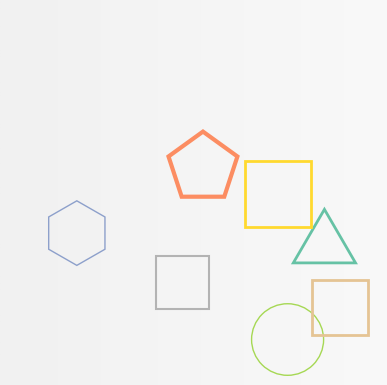[{"shape": "triangle", "thickness": 2, "radius": 0.46, "center": [0.837, 0.364]}, {"shape": "pentagon", "thickness": 3, "radius": 0.47, "center": [0.524, 0.565]}, {"shape": "hexagon", "thickness": 1, "radius": 0.42, "center": [0.198, 0.395]}, {"shape": "circle", "thickness": 1, "radius": 0.46, "center": [0.742, 0.118]}, {"shape": "square", "thickness": 2, "radius": 0.42, "center": [0.718, 0.496]}, {"shape": "square", "thickness": 2, "radius": 0.36, "center": [0.878, 0.201]}, {"shape": "square", "thickness": 1.5, "radius": 0.34, "center": [0.47, 0.266]}]